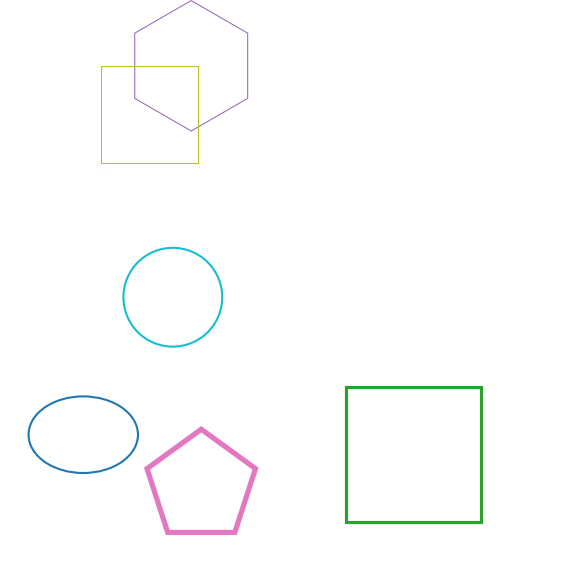[{"shape": "oval", "thickness": 1, "radius": 0.47, "center": [0.144, 0.246]}, {"shape": "square", "thickness": 1.5, "radius": 0.58, "center": [0.716, 0.212]}, {"shape": "hexagon", "thickness": 0.5, "radius": 0.56, "center": [0.331, 0.885]}, {"shape": "pentagon", "thickness": 2.5, "radius": 0.49, "center": [0.349, 0.157]}, {"shape": "square", "thickness": 0.5, "radius": 0.42, "center": [0.259, 0.801]}, {"shape": "circle", "thickness": 1, "radius": 0.43, "center": [0.299, 0.484]}]